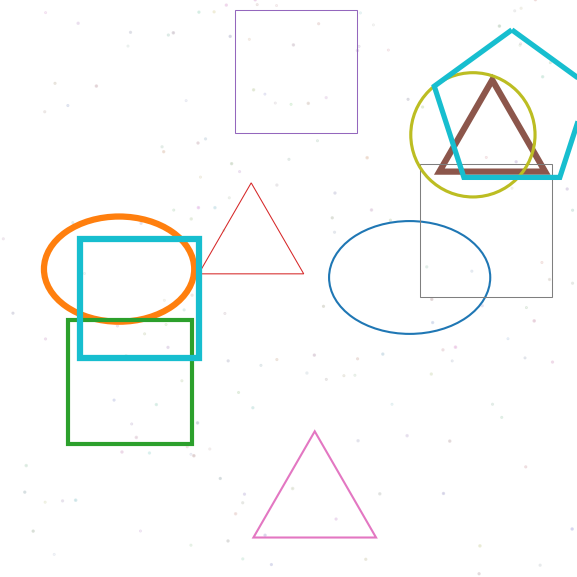[{"shape": "oval", "thickness": 1, "radius": 0.7, "center": [0.709, 0.519]}, {"shape": "oval", "thickness": 3, "radius": 0.65, "center": [0.206, 0.533]}, {"shape": "square", "thickness": 2, "radius": 0.53, "center": [0.225, 0.338]}, {"shape": "triangle", "thickness": 0.5, "radius": 0.53, "center": [0.435, 0.577]}, {"shape": "square", "thickness": 0.5, "radius": 0.53, "center": [0.513, 0.876]}, {"shape": "triangle", "thickness": 3, "radius": 0.53, "center": [0.852, 0.755]}, {"shape": "triangle", "thickness": 1, "radius": 0.61, "center": [0.545, 0.13]}, {"shape": "square", "thickness": 0.5, "radius": 0.57, "center": [0.841, 0.6]}, {"shape": "circle", "thickness": 1.5, "radius": 0.54, "center": [0.819, 0.766]}, {"shape": "pentagon", "thickness": 2.5, "radius": 0.71, "center": [0.886, 0.806]}, {"shape": "square", "thickness": 3, "radius": 0.52, "center": [0.242, 0.483]}]